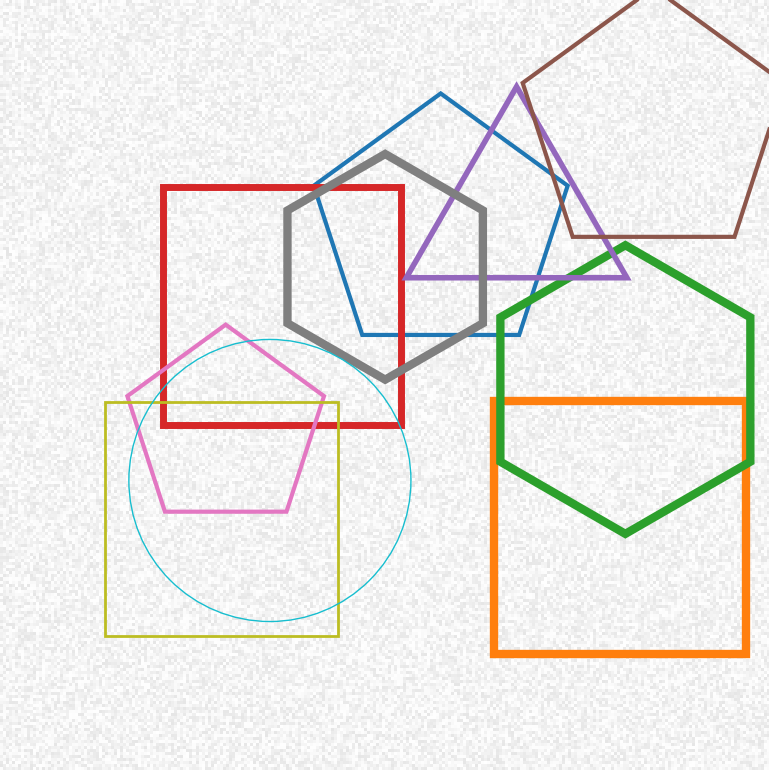[{"shape": "pentagon", "thickness": 1.5, "radius": 0.87, "center": [0.572, 0.705]}, {"shape": "square", "thickness": 3, "radius": 0.82, "center": [0.805, 0.315]}, {"shape": "hexagon", "thickness": 3, "radius": 0.94, "center": [0.812, 0.494]}, {"shape": "square", "thickness": 2.5, "radius": 0.77, "center": [0.366, 0.603]}, {"shape": "triangle", "thickness": 2, "radius": 0.83, "center": [0.671, 0.722]}, {"shape": "pentagon", "thickness": 1.5, "radius": 0.89, "center": [0.849, 0.837]}, {"shape": "pentagon", "thickness": 1.5, "radius": 0.67, "center": [0.293, 0.444]}, {"shape": "hexagon", "thickness": 3, "radius": 0.73, "center": [0.5, 0.653]}, {"shape": "square", "thickness": 1, "radius": 0.76, "center": [0.288, 0.326]}, {"shape": "circle", "thickness": 0.5, "radius": 0.92, "center": [0.351, 0.376]}]